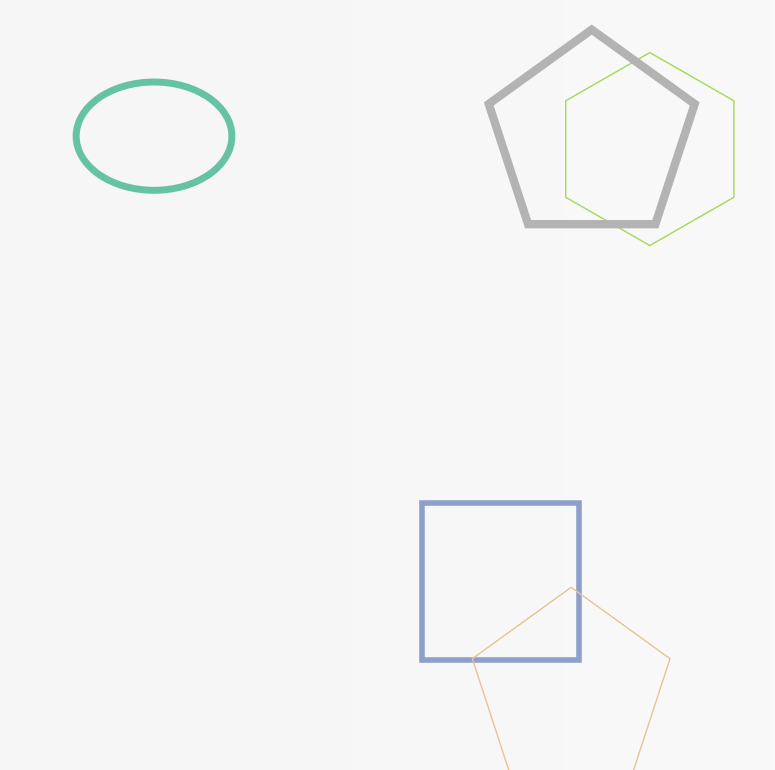[{"shape": "oval", "thickness": 2.5, "radius": 0.5, "center": [0.199, 0.823]}, {"shape": "square", "thickness": 2, "radius": 0.51, "center": [0.646, 0.245]}, {"shape": "hexagon", "thickness": 0.5, "radius": 0.63, "center": [0.838, 0.806]}, {"shape": "pentagon", "thickness": 0.5, "radius": 0.67, "center": [0.737, 0.103]}, {"shape": "pentagon", "thickness": 3, "radius": 0.7, "center": [0.764, 0.822]}]